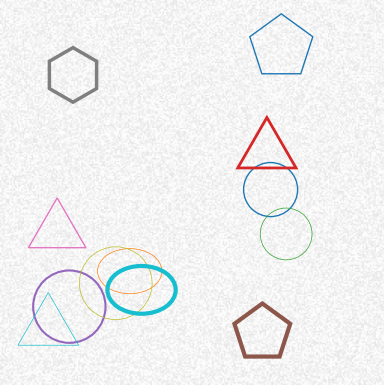[{"shape": "circle", "thickness": 1, "radius": 0.35, "center": [0.703, 0.508]}, {"shape": "pentagon", "thickness": 1, "radius": 0.43, "center": [0.731, 0.878]}, {"shape": "oval", "thickness": 0.5, "radius": 0.42, "center": [0.337, 0.296]}, {"shape": "circle", "thickness": 0.5, "radius": 0.34, "center": [0.743, 0.392]}, {"shape": "triangle", "thickness": 2, "radius": 0.44, "center": [0.693, 0.607]}, {"shape": "circle", "thickness": 1.5, "radius": 0.47, "center": [0.18, 0.203]}, {"shape": "pentagon", "thickness": 3, "radius": 0.38, "center": [0.681, 0.135]}, {"shape": "triangle", "thickness": 1, "radius": 0.43, "center": [0.148, 0.4]}, {"shape": "hexagon", "thickness": 2.5, "radius": 0.35, "center": [0.19, 0.805]}, {"shape": "circle", "thickness": 0.5, "radius": 0.47, "center": [0.301, 0.264]}, {"shape": "triangle", "thickness": 0.5, "radius": 0.46, "center": [0.125, 0.149]}, {"shape": "oval", "thickness": 3, "radius": 0.44, "center": [0.368, 0.247]}]